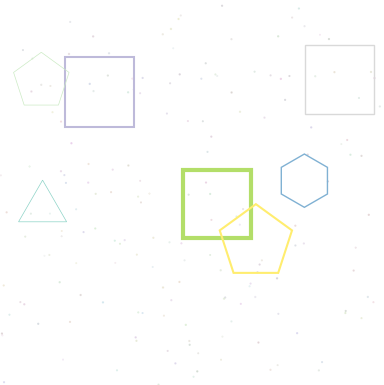[{"shape": "triangle", "thickness": 0.5, "radius": 0.36, "center": [0.111, 0.46]}, {"shape": "square", "thickness": 1.5, "radius": 0.45, "center": [0.258, 0.761]}, {"shape": "hexagon", "thickness": 1, "radius": 0.35, "center": [0.791, 0.531]}, {"shape": "square", "thickness": 3, "radius": 0.44, "center": [0.564, 0.471]}, {"shape": "square", "thickness": 1, "radius": 0.45, "center": [0.881, 0.793]}, {"shape": "pentagon", "thickness": 0.5, "radius": 0.38, "center": [0.107, 0.788]}, {"shape": "pentagon", "thickness": 1.5, "radius": 0.49, "center": [0.665, 0.371]}]